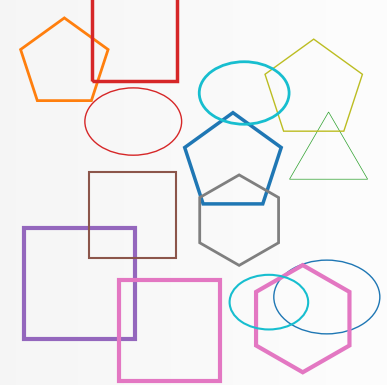[{"shape": "pentagon", "thickness": 2.5, "radius": 0.65, "center": [0.601, 0.576]}, {"shape": "oval", "thickness": 1, "radius": 0.68, "center": [0.843, 0.229]}, {"shape": "pentagon", "thickness": 2, "radius": 0.59, "center": [0.166, 0.835]}, {"shape": "triangle", "thickness": 0.5, "radius": 0.58, "center": [0.848, 0.593]}, {"shape": "square", "thickness": 2.5, "radius": 0.55, "center": [0.347, 0.9]}, {"shape": "oval", "thickness": 1, "radius": 0.62, "center": [0.344, 0.684]}, {"shape": "square", "thickness": 3, "radius": 0.72, "center": [0.205, 0.263]}, {"shape": "square", "thickness": 1.5, "radius": 0.56, "center": [0.342, 0.441]}, {"shape": "hexagon", "thickness": 3, "radius": 0.7, "center": [0.781, 0.172]}, {"shape": "square", "thickness": 3, "radius": 0.65, "center": [0.437, 0.142]}, {"shape": "hexagon", "thickness": 2, "radius": 0.59, "center": [0.617, 0.428]}, {"shape": "pentagon", "thickness": 1, "radius": 0.66, "center": [0.81, 0.766]}, {"shape": "oval", "thickness": 1.5, "radius": 0.51, "center": [0.694, 0.215]}, {"shape": "oval", "thickness": 2, "radius": 0.58, "center": [0.63, 0.758]}]